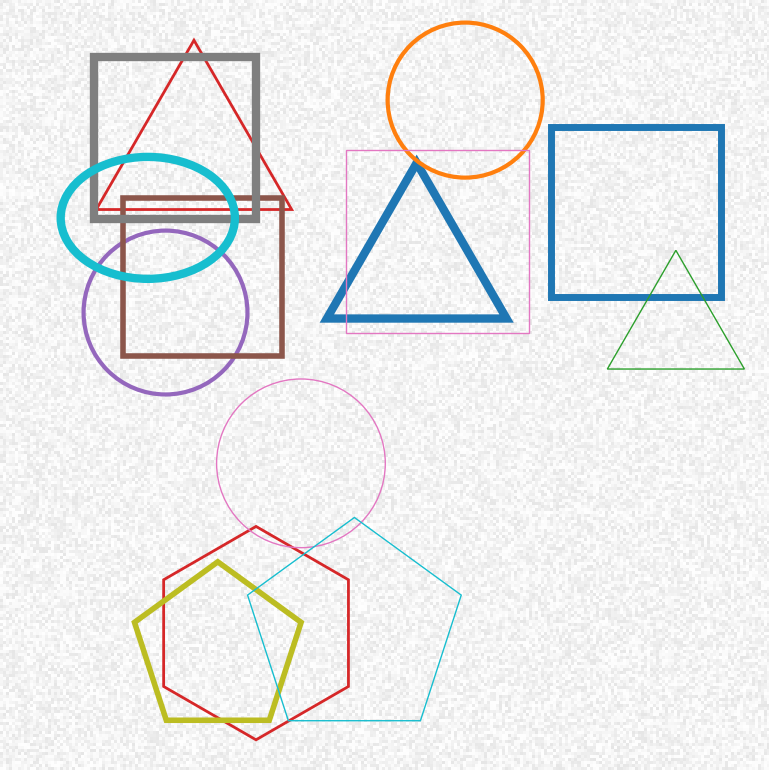[{"shape": "square", "thickness": 2.5, "radius": 0.55, "center": [0.826, 0.725]}, {"shape": "triangle", "thickness": 3, "radius": 0.67, "center": [0.541, 0.654]}, {"shape": "circle", "thickness": 1.5, "radius": 0.5, "center": [0.604, 0.87]}, {"shape": "triangle", "thickness": 0.5, "radius": 0.51, "center": [0.878, 0.572]}, {"shape": "hexagon", "thickness": 1, "radius": 0.69, "center": [0.333, 0.178]}, {"shape": "triangle", "thickness": 1, "radius": 0.73, "center": [0.252, 0.801]}, {"shape": "circle", "thickness": 1.5, "radius": 0.53, "center": [0.215, 0.594]}, {"shape": "square", "thickness": 2, "radius": 0.51, "center": [0.263, 0.64]}, {"shape": "square", "thickness": 0.5, "radius": 0.59, "center": [0.568, 0.686]}, {"shape": "circle", "thickness": 0.5, "radius": 0.55, "center": [0.391, 0.398]}, {"shape": "square", "thickness": 3, "radius": 0.53, "center": [0.227, 0.821]}, {"shape": "pentagon", "thickness": 2, "radius": 0.57, "center": [0.283, 0.157]}, {"shape": "oval", "thickness": 3, "radius": 0.57, "center": [0.192, 0.717]}, {"shape": "pentagon", "thickness": 0.5, "radius": 0.73, "center": [0.46, 0.182]}]